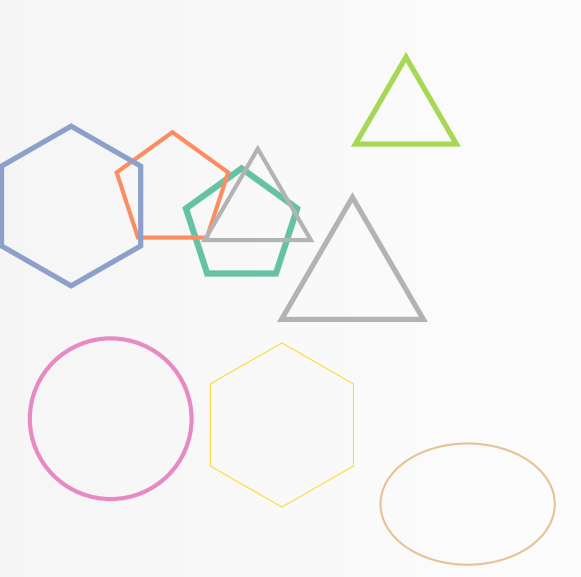[{"shape": "pentagon", "thickness": 3, "radius": 0.5, "center": [0.416, 0.607]}, {"shape": "pentagon", "thickness": 2, "radius": 0.5, "center": [0.297, 0.669]}, {"shape": "hexagon", "thickness": 2.5, "radius": 0.69, "center": [0.122, 0.642]}, {"shape": "circle", "thickness": 2, "radius": 0.7, "center": [0.19, 0.274]}, {"shape": "triangle", "thickness": 2.5, "radius": 0.5, "center": [0.698, 0.8]}, {"shape": "hexagon", "thickness": 0.5, "radius": 0.71, "center": [0.485, 0.263]}, {"shape": "oval", "thickness": 1, "radius": 0.75, "center": [0.805, 0.126]}, {"shape": "triangle", "thickness": 2, "radius": 0.53, "center": [0.443, 0.636]}, {"shape": "triangle", "thickness": 2.5, "radius": 0.7, "center": [0.606, 0.517]}]